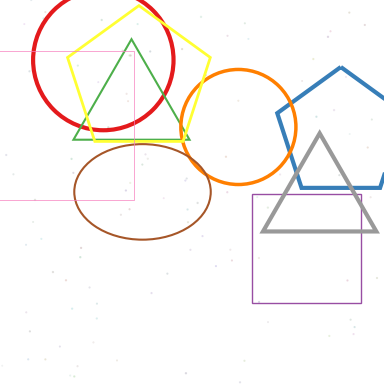[{"shape": "circle", "thickness": 3, "radius": 0.91, "center": [0.268, 0.844]}, {"shape": "pentagon", "thickness": 3, "radius": 0.87, "center": [0.885, 0.652]}, {"shape": "triangle", "thickness": 1.5, "radius": 0.87, "center": [0.342, 0.724]}, {"shape": "square", "thickness": 1, "radius": 0.71, "center": [0.795, 0.354]}, {"shape": "circle", "thickness": 2.5, "radius": 0.75, "center": [0.619, 0.67]}, {"shape": "pentagon", "thickness": 2, "radius": 0.97, "center": [0.361, 0.79]}, {"shape": "oval", "thickness": 1.5, "radius": 0.89, "center": [0.37, 0.502]}, {"shape": "square", "thickness": 0.5, "radius": 0.97, "center": [0.156, 0.674]}, {"shape": "triangle", "thickness": 3, "radius": 0.85, "center": [0.83, 0.484]}]